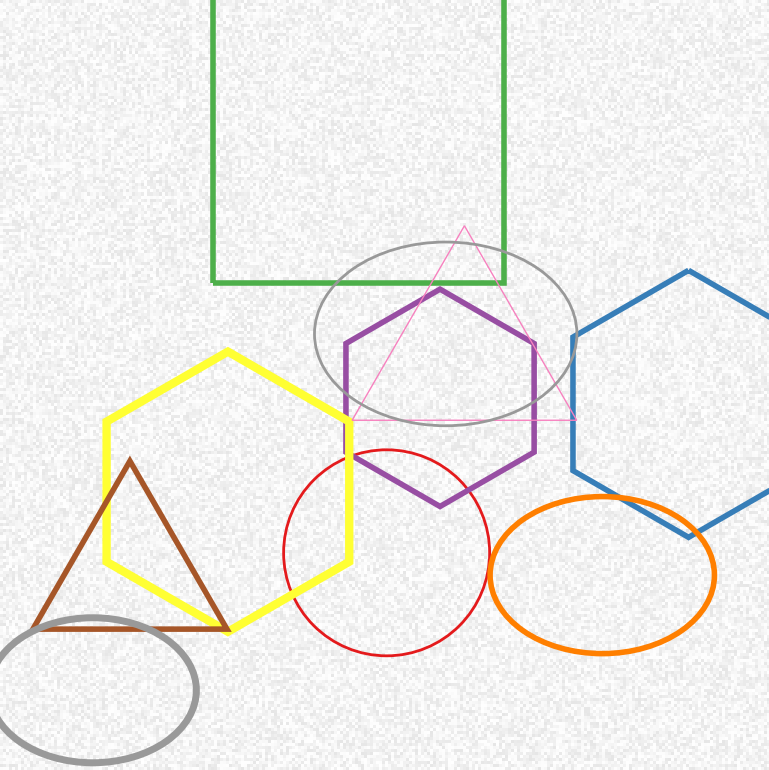[{"shape": "circle", "thickness": 1, "radius": 0.67, "center": [0.502, 0.282]}, {"shape": "hexagon", "thickness": 2, "radius": 0.87, "center": [0.894, 0.476]}, {"shape": "square", "thickness": 2, "radius": 0.95, "center": [0.465, 0.822]}, {"shape": "hexagon", "thickness": 2, "radius": 0.71, "center": [0.571, 0.483]}, {"shape": "oval", "thickness": 2, "radius": 0.73, "center": [0.782, 0.253]}, {"shape": "hexagon", "thickness": 3, "radius": 0.91, "center": [0.296, 0.361]}, {"shape": "triangle", "thickness": 2, "radius": 0.73, "center": [0.169, 0.256]}, {"shape": "triangle", "thickness": 0.5, "radius": 0.84, "center": [0.603, 0.538]}, {"shape": "oval", "thickness": 2.5, "radius": 0.67, "center": [0.12, 0.104]}, {"shape": "oval", "thickness": 1, "radius": 0.85, "center": [0.579, 0.566]}]